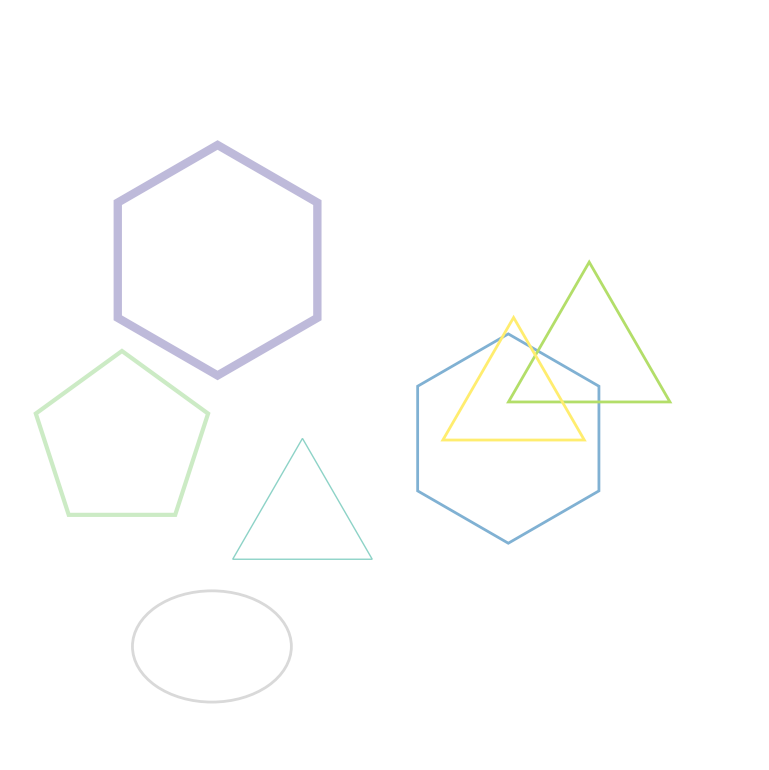[{"shape": "triangle", "thickness": 0.5, "radius": 0.52, "center": [0.393, 0.326]}, {"shape": "hexagon", "thickness": 3, "radius": 0.75, "center": [0.283, 0.662]}, {"shape": "hexagon", "thickness": 1, "radius": 0.68, "center": [0.66, 0.43]}, {"shape": "triangle", "thickness": 1, "radius": 0.61, "center": [0.765, 0.539]}, {"shape": "oval", "thickness": 1, "radius": 0.52, "center": [0.275, 0.16]}, {"shape": "pentagon", "thickness": 1.5, "radius": 0.59, "center": [0.158, 0.427]}, {"shape": "triangle", "thickness": 1, "radius": 0.53, "center": [0.667, 0.482]}]